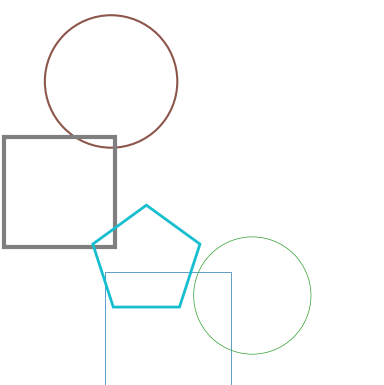[{"shape": "square", "thickness": 0.5, "radius": 0.82, "center": [0.436, 0.131]}, {"shape": "circle", "thickness": 0.5, "radius": 0.76, "center": [0.655, 0.232]}, {"shape": "circle", "thickness": 1.5, "radius": 0.86, "center": [0.289, 0.788]}, {"shape": "square", "thickness": 3, "radius": 0.72, "center": [0.155, 0.501]}, {"shape": "pentagon", "thickness": 2, "radius": 0.73, "center": [0.38, 0.321]}]